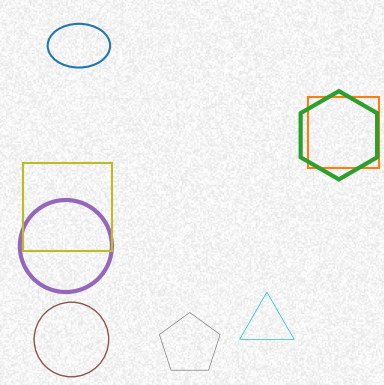[{"shape": "oval", "thickness": 1.5, "radius": 0.41, "center": [0.205, 0.881]}, {"shape": "square", "thickness": 1.5, "radius": 0.46, "center": [0.892, 0.656]}, {"shape": "hexagon", "thickness": 3, "radius": 0.57, "center": [0.88, 0.649]}, {"shape": "circle", "thickness": 3, "radius": 0.6, "center": [0.171, 0.361]}, {"shape": "circle", "thickness": 1, "radius": 0.48, "center": [0.185, 0.118]}, {"shape": "pentagon", "thickness": 0.5, "radius": 0.41, "center": [0.493, 0.105]}, {"shape": "square", "thickness": 1.5, "radius": 0.57, "center": [0.176, 0.462]}, {"shape": "triangle", "thickness": 0.5, "radius": 0.41, "center": [0.693, 0.16]}]